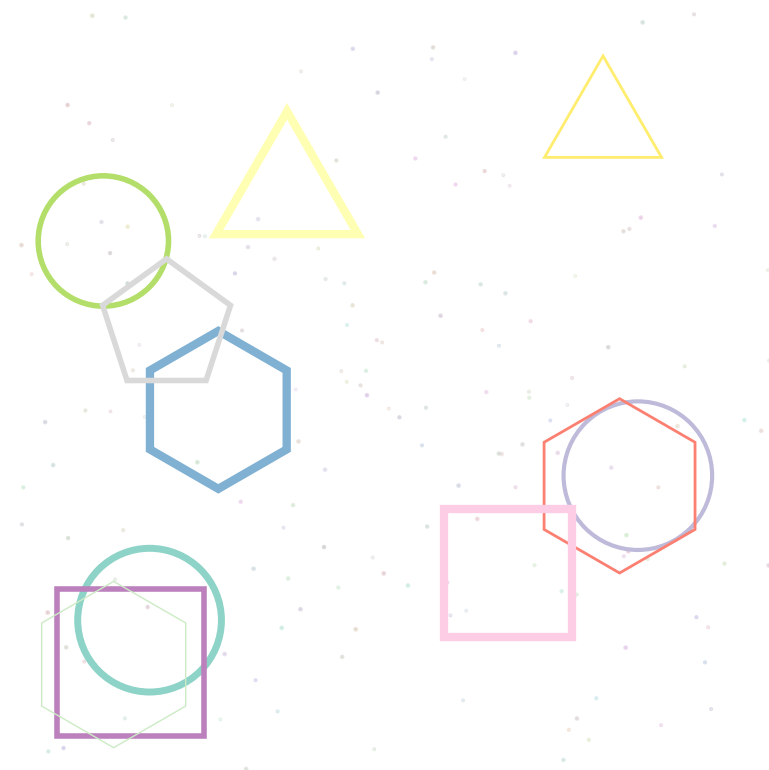[{"shape": "circle", "thickness": 2.5, "radius": 0.47, "center": [0.194, 0.195]}, {"shape": "triangle", "thickness": 3, "radius": 0.53, "center": [0.373, 0.749]}, {"shape": "circle", "thickness": 1.5, "radius": 0.48, "center": [0.828, 0.382]}, {"shape": "hexagon", "thickness": 1, "radius": 0.57, "center": [0.805, 0.369]}, {"shape": "hexagon", "thickness": 3, "radius": 0.51, "center": [0.284, 0.468]}, {"shape": "circle", "thickness": 2, "radius": 0.42, "center": [0.134, 0.687]}, {"shape": "square", "thickness": 3, "radius": 0.42, "center": [0.66, 0.256]}, {"shape": "pentagon", "thickness": 2, "radius": 0.44, "center": [0.216, 0.576]}, {"shape": "square", "thickness": 2, "radius": 0.48, "center": [0.17, 0.14]}, {"shape": "hexagon", "thickness": 0.5, "radius": 0.54, "center": [0.148, 0.137]}, {"shape": "triangle", "thickness": 1, "radius": 0.44, "center": [0.783, 0.84]}]